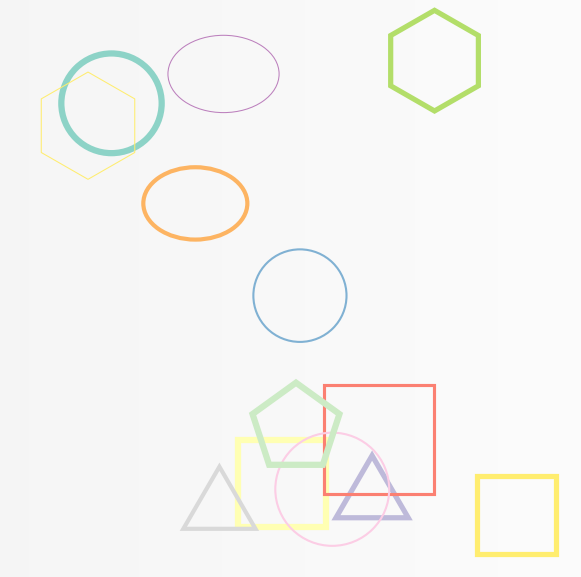[{"shape": "circle", "thickness": 3, "radius": 0.43, "center": [0.192, 0.82]}, {"shape": "square", "thickness": 3, "radius": 0.38, "center": [0.485, 0.162]}, {"shape": "triangle", "thickness": 2.5, "radius": 0.36, "center": [0.64, 0.138]}, {"shape": "square", "thickness": 1.5, "radius": 0.47, "center": [0.651, 0.238]}, {"shape": "circle", "thickness": 1, "radius": 0.4, "center": [0.516, 0.487]}, {"shape": "oval", "thickness": 2, "radius": 0.45, "center": [0.336, 0.647]}, {"shape": "hexagon", "thickness": 2.5, "radius": 0.44, "center": [0.748, 0.894]}, {"shape": "circle", "thickness": 1, "radius": 0.49, "center": [0.572, 0.152]}, {"shape": "triangle", "thickness": 2, "radius": 0.36, "center": [0.377, 0.119]}, {"shape": "oval", "thickness": 0.5, "radius": 0.48, "center": [0.385, 0.871]}, {"shape": "pentagon", "thickness": 3, "radius": 0.39, "center": [0.509, 0.258]}, {"shape": "square", "thickness": 2.5, "radius": 0.34, "center": [0.889, 0.108]}, {"shape": "hexagon", "thickness": 0.5, "radius": 0.46, "center": [0.151, 0.781]}]